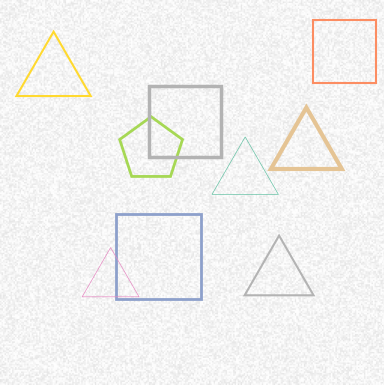[{"shape": "triangle", "thickness": 0.5, "radius": 0.5, "center": [0.637, 0.545]}, {"shape": "square", "thickness": 1.5, "radius": 0.41, "center": [0.895, 0.865]}, {"shape": "square", "thickness": 2, "radius": 0.55, "center": [0.412, 0.335]}, {"shape": "triangle", "thickness": 0.5, "radius": 0.43, "center": [0.287, 0.272]}, {"shape": "pentagon", "thickness": 2, "radius": 0.43, "center": [0.392, 0.611]}, {"shape": "triangle", "thickness": 1.5, "radius": 0.56, "center": [0.139, 0.806]}, {"shape": "triangle", "thickness": 3, "radius": 0.53, "center": [0.796, 0.614]}, {"shape": "triangle", "thickness": 1.5, "radius": 0.52, "center": [0.725, 0.285]}, {"shape": "square", "thickness": 2.5, "radius": 0.46, "center": [0.48, 0.684]}]